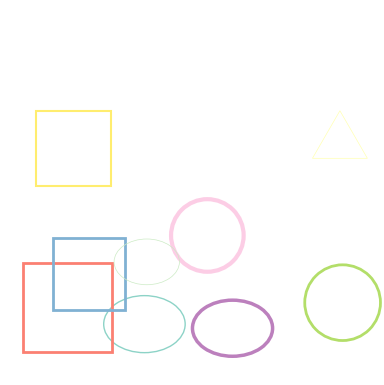[{"shape": "oval", "thickness": 1, "radius": 0.53, "center": [0.375, 0.158]}, {"shape": "triangle", "thickness": 0.5, "radius": 0.41, "center": [0.883, 0.63]}, {"shape": "square", "thickness": 2, "radius": 0.58, "center": [0.175, 0.202]}, {"shape": "square", "thickness": 2, "radius": 0.47, "center": [0.232, 0.289]}, {"shape": "circle", "thickness": 2, "radius": 0.49, "center": [0.89, 0.214]}, {"shape": "circle", "thickness": 3, "radius": 0.47, "center": [0.539, 0.388]}, {"shape": "oval", "thickness": 2.5, "radius": 0.52, "center": [0.604, 0.147]}, {"shape": "oval", "thickness": 0.5, "radius": 0.42, "center": [0.381, 0.32]}, {"shape": "square", "thickness": 1.5, "radius": 0.49, "center": [0.191, 0.615]}]